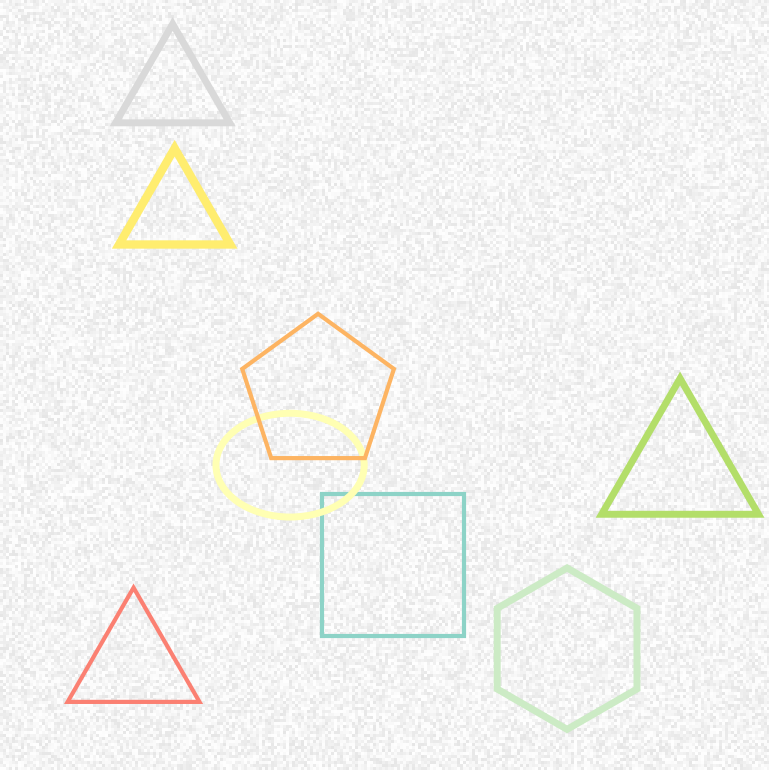[{"shape": "square", "thickness": 1.5, "radius": 0.46, "center": [0.51, 0.266]}, {"shape": "oval", "thickness": 2.5, "radius": 0.48, "center": [0.377, 0.396]}, {"shape": "triangle", "thickness": 1.5, "radius": 0.49, "center": [0.173, 0.138]}, {"shape": "pentagon", "thickness": 1.5, "radius": 0.52, "center": [0.413, 0.489]}, {"shape": "triangle", "thickness": 2.5, "radius": 0.59, "center": [0.883, 0.391]}, {"shape": "triangle", "thickness": 2.5, "radius": 0.43, "center": [0.224, 0.883]}, {"shape": "hexagon", "thickness": 2.5, "radius": 0.52, "center": [0.736, 0.158]}, {"shape": "triangle", "thickness": 3, "radius": 0.42, "center": [0.227, 0.724]}]